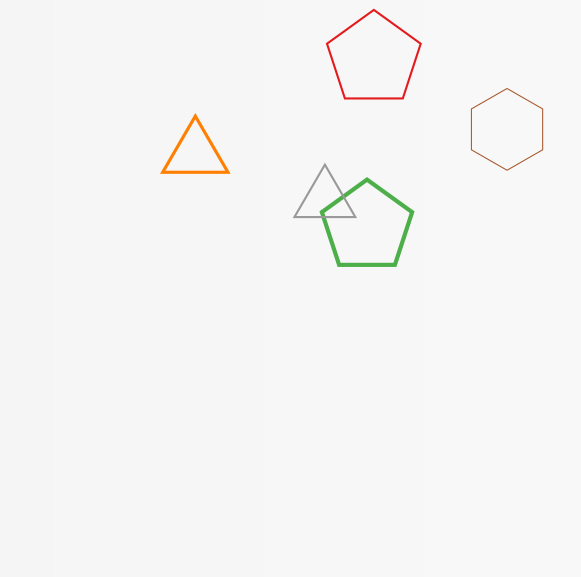[{"shape": "pentagon", "thickness": 1, "radius": 0.42, "center": [0.643, 0.897]}, {"shape": "pentagon", "thickness": 2, "radius": 0.41, "center": [0.631, 0.607]}, {"shape": "triangle", "thickness": 1.5, "radius": 0.32, "center": [0.336, 0.733]}, {"shape": "hexagon", "thickness": 0.5, "radius": 0.35, "center": [0.872, 0.775]}, {"shape": "triangle", "thickness": 1, "radius": 0.3, "center": [0.559, 0.654]}]